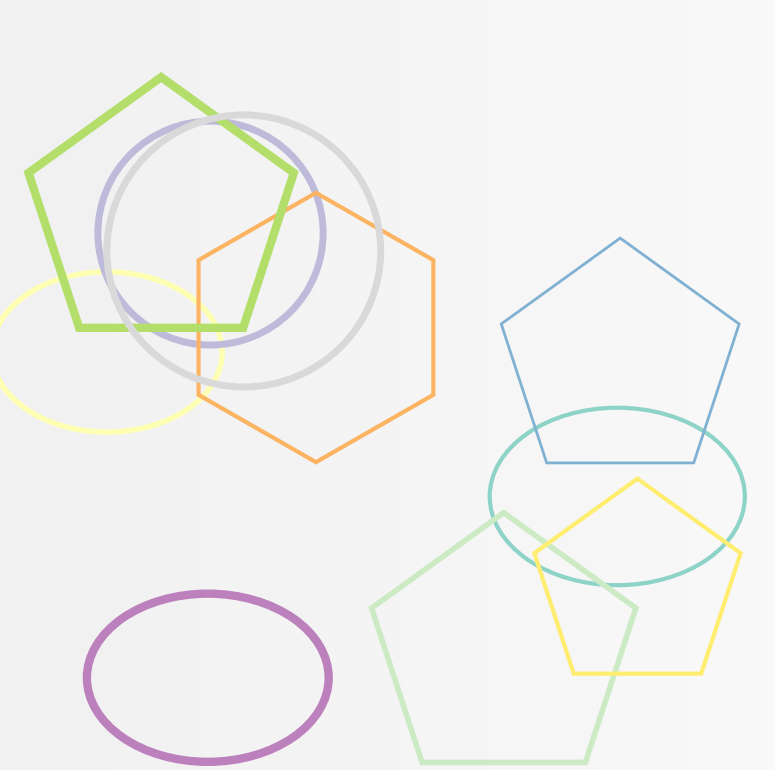[{"shape": "oval", "thickness": 1.5, "radius": 0.82, "center": [0.796, 0.355]}, {"shape": "oval", "thickness": 2, "radius": 0.74, "center": [0.138, 0.543]}, {"shape": "circle", "thickness": 2.5, "radius": 0.73, "center": [0.272, 0.697]}, {"shape": "pentagon", "thickness": 1, "radius": 0.81, "center": [0.8, 0.529]}, {"shape": "hexagon", "thickness": 1.5, "radius": 0.87, "center": [0.408, 0.575]}, {"shape": "pentagon", "thickness": 3, "radius": 0.9, "center": [0.208, 0.72]}, {"shape": "circle", "thickness": 2.5, "radius": 0.88, "center": [0.315, 0.674]}, {"shape": "oval", "thickness": 3, "radius": 0.78, "center": [0.268, 0.12]}, {"shape": "pentagon", "thickness": 2, "radius": 0.9, "center": [0.65, 0.155]}, {"shape": "pentagon", "thickness": 1.5, "radius": 0.7, "center": [0.823, 0.238]}]